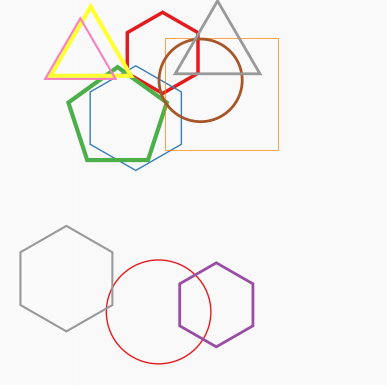[{"shape": "hexagon", "thickness": 2.5, "radius": 0.53, "center": [0.42, 0.863]}, {"shape": "circle", "thickness": 1, "radius": 0.67, "center": [0.409, 0.19]}, {"shape": "hexagon", "thickness": 1, "radius": 0.68, "center": [0.35, 0.693]}, {"shape": "pentagon", "thickness": 3, "radius": 0.67, "center": [0.303, 0.692]}, {"shape": "hexagon", "thickness": 2, "radius": 0.55, "center": [0.558, 0.208]}, {"shape": "square", "thickness": 0.5, "radius": 0.73, "center": [0.571, 0.756]}, {"shape": "triangle", "thickness": 3, "radius": 0.6, "center": [0.234, 0.863]}, {"shape": "circle", "thickness": 2, "radius": 0.54, "center": [0.518, 0.791]}, {"shape": "triangle", "thickness": 1.5, "radius": 0.52, "center": [0.207, 0.847]}, {"shape": "triangle", "thickness": 2, "radius": 0.63, "center": [0.561, 0.871]}, {"shape": "hexagon", "thickness": 1.5, "radius": 0.69, "center": [0.171, 0.276]}]